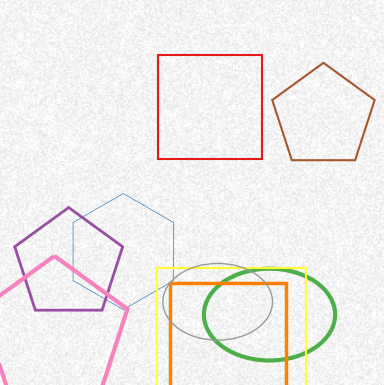[{"shape": "square", "thickness": 1.5, "radius": 0.67, "center": [0.545, 0.721]}, {"shape": "hexagon", "thickness": 0.5, "radius": 0.75, "center": [0.32, 0.347]}, {"shape": "oval", "thickness": 3, "radius": 0.85, "center": [0.7, 0.183]}, {"shape": "pentagon", "thickness": 2, "radius": 0.74, "center": [0.178, 0.314]}, {"shape": "square", "thickness": 2.5, "radius": 0.75, "center": [0.592, 0.115]}, {"shape": "square", "thickness": 1.5, "radius": 0.96, "center": [0.601, 0.11]}, {"shape": "pentagon", "thickness": 1.5, "radius": 0.7, "center": [0.84, 0.697]}, {"shape": "pentagon", "thickness": 3, "radius": 1.0, "center": [0.141, 0.136]}, {"shape": "oval", "thickness": 1, "radius": 0.71, "center": [0.565, 0.216]}]